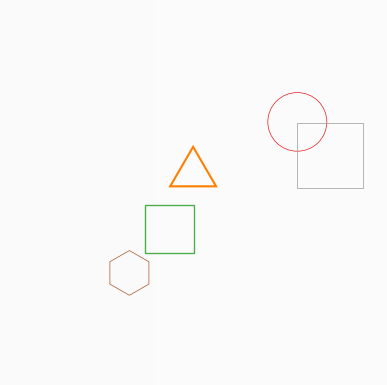[{"shape": "circle", "thickness": 0.5, "radius": 0.38, "center": [0.767, 0.683]}, {"shape": "square", "thickness": 1, "radius": 0.31, "center": [0.437, 0.405]}, {"shape": "triangle", "thickness": 1.5, "radius": 0.34, "center": [0.498, 0.55]}, {"shape": "hexagon", "thickness": 0.5, "radius": 0.29, "center": [0.334, 0.291]}, {"shape": "square", "thickness": 0.5, "radius": 0.42, "center": [0.852, 0.596]}]